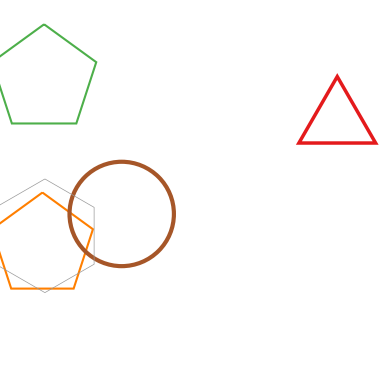[{"shape": "triangle", "thickness": 2.5, "radius": 0.58, "center": [0.876, 0.686]}, {"shape": "pentagon", "thickness": 1.5, "radius": 0.71, "center": [0.115, 0.794]}, {"shape": "pentagon", "thickness": 1.5, "radius": 0.69, "center": [0.11, 0.362]}, {"shape": "circle", "thickness": 3, "radius": 0.68, "center": [0.316, 0.444]}, {"shape": "hexagon", "thickness": 0.5, "radius": 0.74, "center": [0.117, 0.388]}]